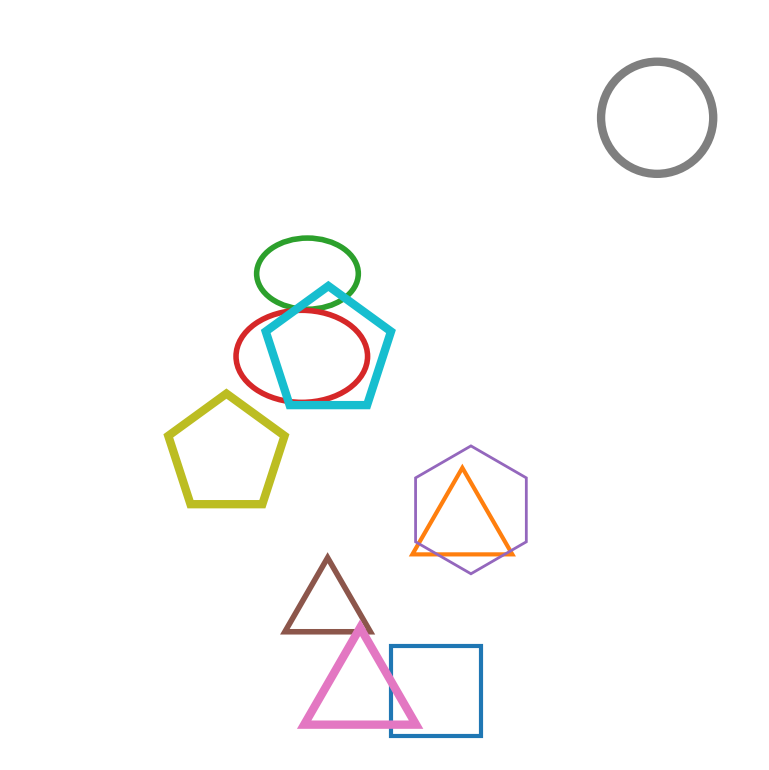[{"shape": "square", "thickness": 1.5, "radius": 0.29, "center": [0.567, 0.103]}, {"shape": "triangle", "thickness": 1.5, "radius": 0.37, "center": [0.6, 0.317]}, {"shape": "oval", "thickness": 2, "radius": 0.33, "center": [0.399, 0.645]}, {"shape": "oval", "thickness": 2, "radius": 0.43, "center": [0.392, 0.537]}, {"shape": "hexagon", "thickness": 1, "radius": 0.42, "center": [0.612, 0.338]}, {"shape": "triangle", "thickness": 2, "radius": 0.32, "center": [0.425, 0.212]}, {"shape": "triangle", "thickness": 3, "radius": 0.42, "center": [0.468, 0.101]}, {"shape": "circle", "thickness": 3, "radius": 0.36, "center": [0.853, 0.847]}, {"shape": "pentagon", "thickness": 3, "radius": 0.4, "center": [0.294, 0.409]}, {"shape": "pentagon", "thickness": 3, "radius": 0.43, "center": [0.426, 0.543]}]